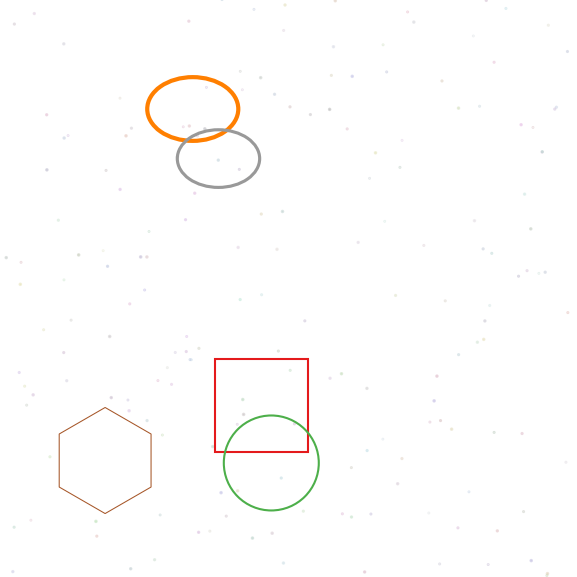[{"shape": "square", "thickness": 1, "radius": 0.4, "center": [0.453, 0.297]}, {"shape": "circle", "thickness": 1, "radius": 0.41, "center": [0.47, 0.197]}, {"shape": "oval", "thickness": 2, "radius": 0.39, "center": [0.334, 0.81]}, {"shape": "hexagon", "thickness": 0.5, "radius": 0.46, "center": [0.182, 0.202]}, {"shape": "oval", "thickness": 1.5, "radius": 0.36, "center": [0.378, 0.725]}]